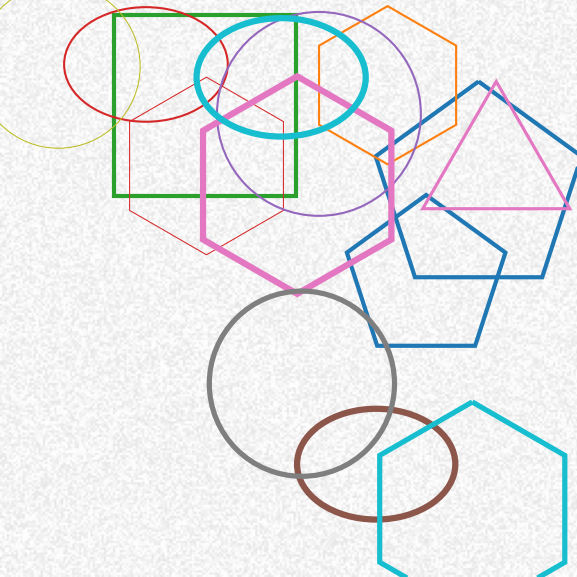[{"shape": "pentagon", "thickness": 2, "radius": 0.72, "center": [0.738, 0.517]}, {"shape": "pentagon", "thickness": 2, "radius": 0.94, "center": [0.829, 0.671]}, {"shape": "hexagon", "thickness": 1, "radius": 0.69, "center": [0.671, 0.852]}, {"shape": "square", "thickness": 2, "radius": 0.78, "center": [0.355, 0.817]}, {"shape": "hexagon", "thickness": 0.5, "radius": 0.77, "center": [0.358, 0.712]}, {"shape": "oval", "thickness": 1, "radius": 0.71, "center": [0.253, 0.888]}, {"shape": "circle", "thickness": 1, "radius": 0.88, "center": [0.552, 0.802]}, {"shape": "oval", "thickness": 3, "radius": 0.68, "center": [0.651, 0.195]}, {"shape": "triangle", "thickness": 1.5, "radius": 0.73, "center": [0.859, 0.711]}, {"shape": "hexagon", "thickness": 3, "radius": 0.94, "center": [0.515, 0.679]}, {"shape": "circle", "thickness": 2.5, "radius": 0.8, "center": [0.523, 0.335]}, {"shape": "circle", "thickness": 0.5, "radius": 0.71, "center": [0.101, 0.884]}, {"shape": "oval", "thickness": 3, "radius": 0.73, "center": [0.487, 0.865]}, {"shape": "hexagon", "thickness": 2.5, "radius": 0.93, "center": [0.818, 0.118]}]